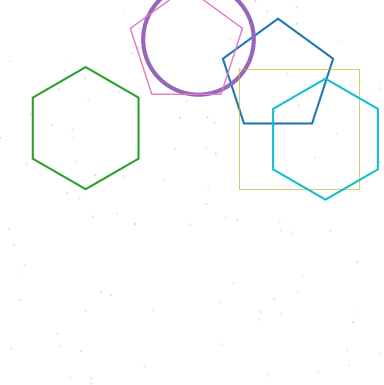[{"shape": "pentagon", "thickness": 1.5, "radius": 0.75, "center": [0.722, 0.801]}, {"shape": "hexagon", "thickness": 1.5, "radius": 0.79, "center": [0.222, 0.667]}, {"shape": "circle", "thickness": 3, "radius": 0.72, "center": [0.516, 0.898]}, {"shape": "pentagon", "thickness": 1, "radius": 0.77, "center": [0.484, 0.879]}, {"shape": "square", "thickness": 0.5, "radius": 0.78, "center": [0.776, 0.665]}, {"shape": "hexagon", "thickness": 1.5, "radius": 0.79, "center": [0.845, 0.639]}]